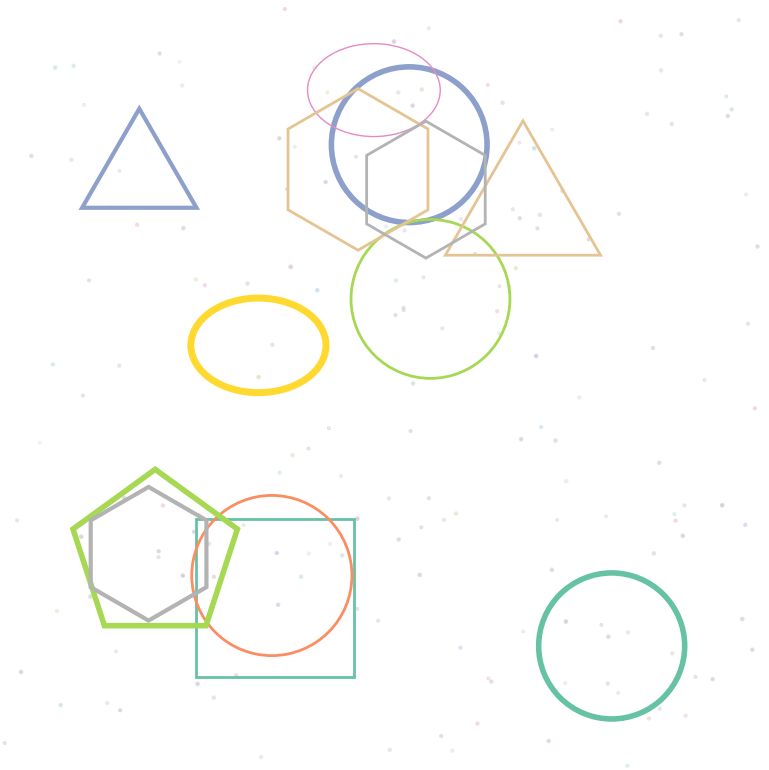[{"shape": "circle", "thickness": 2, "radius": 0.47, "center": [0.794, 0.161]}, {"shape": "square", "thickness": 1, "radius": 0.51, "center": [0.357, 0.224]}, {"shape": "circle", "thickness": 1, "radius": 0.52, "center": [0.353, 0.253]}, {"shape": "triangle", "thickness": 1.5, "radius": 0.43, "center": [0.181, 0.773]}, {"shape": "circle", "thickness": 2, "radius": 0.51, "center": [0.531, 0.812]}, {"shape": "oval", "thickness": 0.5, "radius": 0.43, "center": [0.486, 0.883]}, {"shape": "pentagon", "thickness": 2, "radius": 0.56, "center": [0.202, 0.278]}, {"shape": "circle", "thickness": 1, "radius": 0.52, "center": [0.559, 0.612]}, {"shape": "oval", "thickness": 2.5, "radius": 0.44, "center": [0.336, 0.551]}, {"shape": "triangle", "thickness": 1, "radius": 0.58, "center": [0.679, 0.727]}, {"shape": "hexagon", "thickness": 1, "radius": 0.52, "center": [0.465, 0.78]}, {"shape": "hexagon", "thickness": 1.5, "radius": 0.43, "center": [0.193, 0.281]}, {"shape": "hexagon", "thickness": 1, "radius": 0.44, "center": [0.553, 0.754]}]